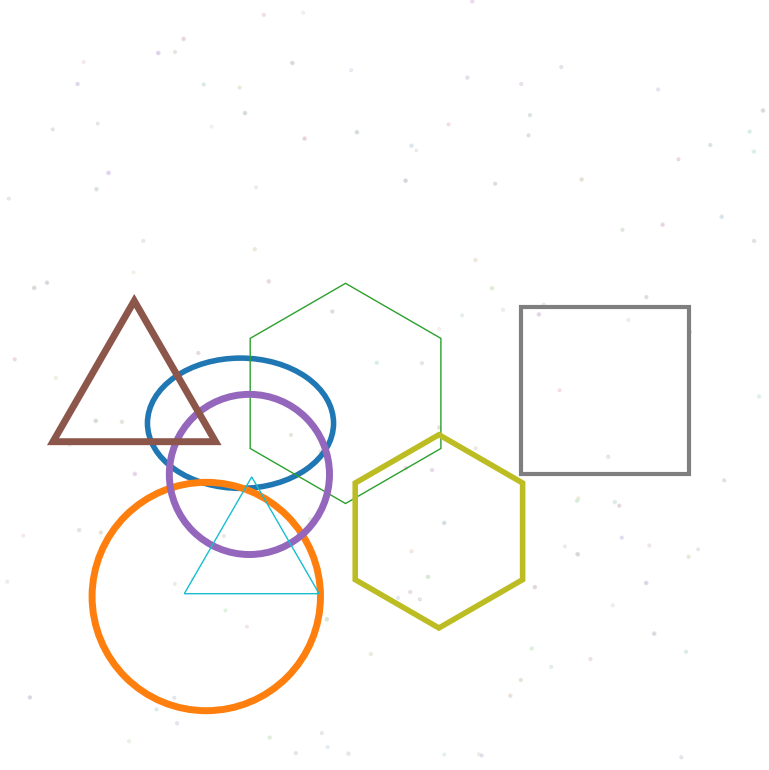[{"shape": "oval", "thickness": 2, "radius": 0.6, "center": [0.312, 0.45]}, {"shape": "circle", "thickness": 2.5, "radius": 0.74, "center": [0.268, 0.225]}, {"shape": "hexagon", "thickness": 0.5, "radius": 0.71, "center": [0.449, 0.489]}, {"shape": "circle", "thickness": 2.5, "radius": 0.52, "center": [0.324, 0.384]}, {"shape": "triangle", "thickness": 2.5, "radius": 0.61, "center": [0.174, 0.487]}, {"shape": "square", "thickness": 1.5, "radius": 0.54, "center": [0.786, 0.493]}, {"shape": "hexagon", "thickness": 2, "radius": 0.63, "center": [0.57, 0.31]}, {"shape": "triangle", "thickness": 0.5, "radius": 0.51, "center": [0.327, 0.28]}]